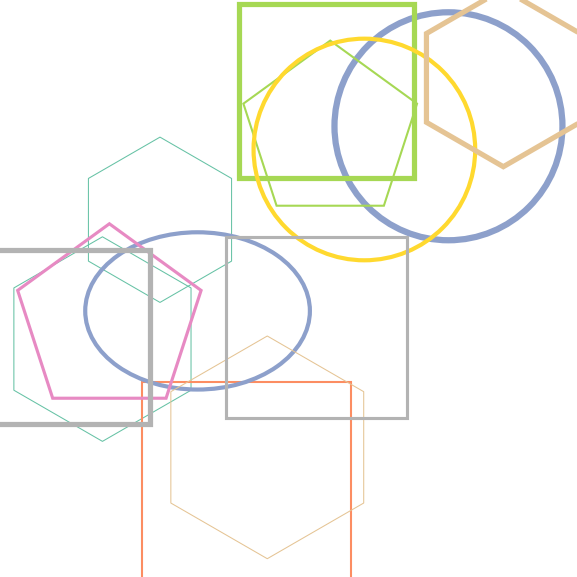[{"shape": "hexagon", "thickness": 0.5, "radius": 0.89, "center": [0.177, 0.412]}, {"shape": "hexagon", "thickness": 0.5, "radius": 0.72, "center": [0.277, 0.619]}, {"shape": "square", "thickness": 1, "radius": 0.9, "center": [0.426, 0.157]}, {"shape": "oval", "thickness": 2, "radius": 0.97, "center": [0.342, 0.461]}, {"shape": "circle", "thickness": 3, "radius": 0.99, "center": [0.777, 0.78]}, {"shape": "pentagon", "thickness": 1.5, "radius": 0.83, "center": [0.189, 0.445]}, {"shape": "pentagon", "thickness": 1, "radius": 0.79, "center": [0.572, 0.771]}, {"shape": "square", "thickness": 2.5, "radius": 0.76, "center": [0.566, 0.842]}, {"shape": "circle", "thickness": 2, "radius": 0.96, "center": [0.631, 0.74]}, {"shape": "hexagon", "thickness": 2.5, "radius": 0.77, "center": [0.872, 0.864]}, {"shape": "hexagon", "thickness": 0.5, "radius": 0.96, "center": [0.463, 0.224]}, {"shape": "square", "thickness": 1.5, "radius": 0.78, "center": [0.548, 0.433]}, {"shape": "square", "thickness": 2.5, "radius": 0.75, "center": [0.109, 0.415]}]